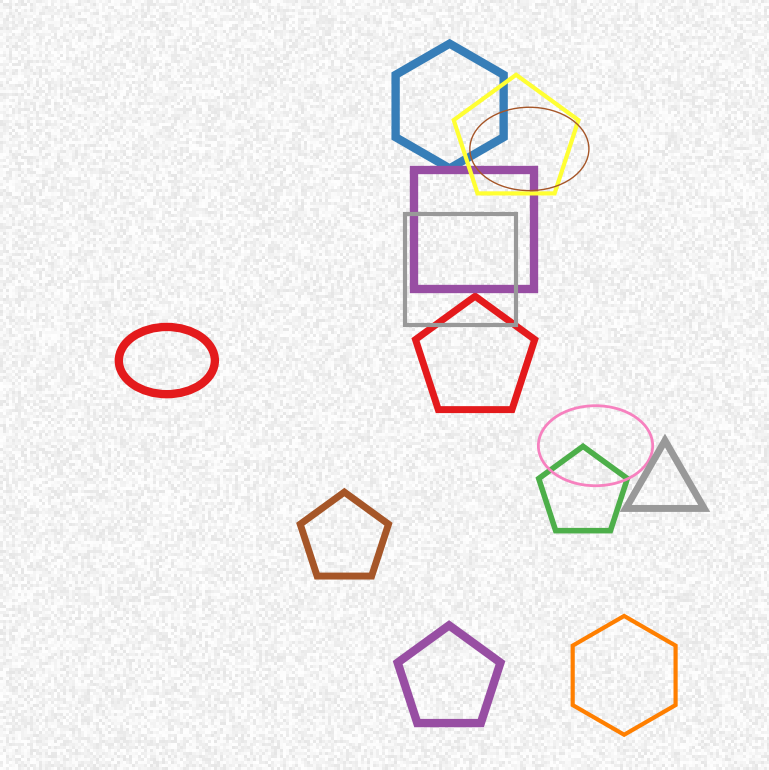[{"shape": "pentagon", "thickness": 2.5, "radius": 0.41, "center": [0.617, 0.534]}, {"shape": "oval", "thickness": 3, "radius": 0.31, "center": [0.217, 0.532]}, {"shape": "hexagon", "thickness": 3, "radius": 0.41, "center": [0.584, 0.862]}, {"shape": "pentagon", "thickness": 2, "radius": 0.3, "center": [0.757, 0.36]}, {"shape": "square", "thickness": 3, "radius": 0.39, "center": [0.615, 0.702]}, {"shape": "pentagon", "thickness": 3, "radius": 0.35, "center": [0.583, 0.118]}, {"shape": "hexagon", "thickness": 1.5, "radius": 0.39, "center": [0.811, 0.123]}, {"shape": "pentagon", "thickness": 1.5, "radius": 0.43, "center": [0.67, 0.818]}, {"shape": "oval", "thickness": 0.5, "radius": 0.39, "center": [0.687, 0.807]}, {"shape": "pentagon", "thickness": 2.5, "radius": 0.3, "center": [0.447, 0.301]}, {"shape": "oval", "thickness": 1, "radius": 0.37, "center": [0.773, 0.421]}, {"shape": "triangle", "thickness": 2.5, "radius": 0.29, "center": [0.864, 0.369]}, {"shape": "square", "thickness": 1.5, "radius": 0.36, "center": [0.598, 0.65]}]